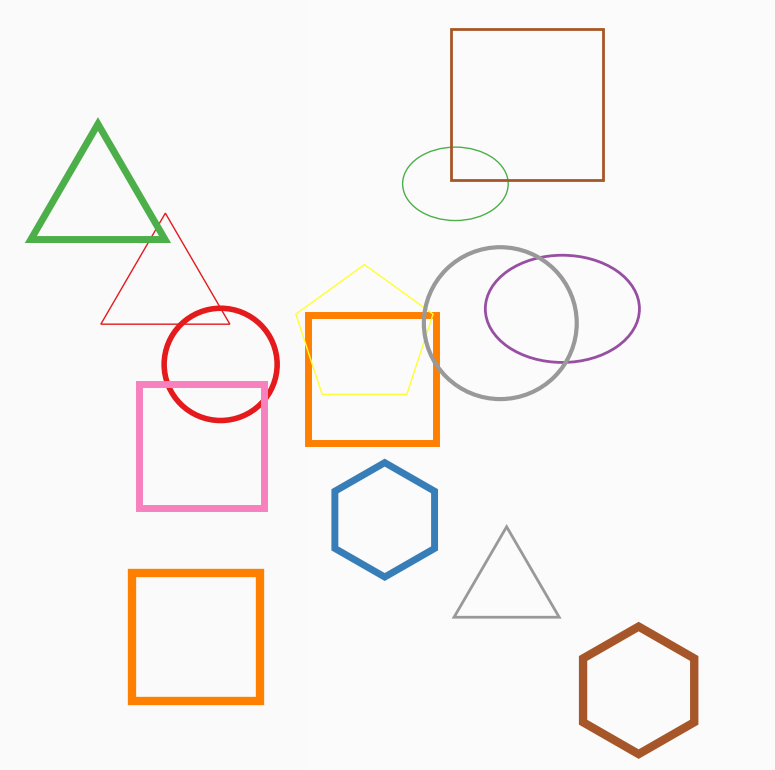[{"shape": "circle", "thickness": 2, "radius": 0.36, "center": [0.285, 0.527]}, {"shape": "triangle", "thickness": 0.5, "radius": 0.48, "center": [0.213, 0.627]}, {"shape": "hexagon", "thickness": 2.5, "radius": 0.37, "center": [0.496, 0.325]}, {"shape": "triangle", "thickness": 2.5, "radius": 0.5, "center": [0.126, 0.739]}, {"shape": "oval", "thickness": 0.5, "radius": 0.34, "center": [0.588, 0.761]}, {"shape": "oval", "thickness": 1, "radius": 0.5, "center": [0.726, 0.599]}, {"shape": "square", "thickness": 2.5, "radius": 0.41, "center": [0.48, 0.508]}, {"shape": "square", "thickness": 3, "radius": 0.42, "center": [0.253, 0.172]}, {"shape": "pentagon", "thickness": 0.5, "radius": 0.47, "center": [0.47, 0.563]}, {"shape": "square", "thickness": 1, "radius": 0.49, "center": [0.68, 0.864]}, {"shape": "hexagon", "thickness": 3, "radius": 0.41, "center": [0.824, 0.103]}, {"shape": "square", "thickness": 2.5, "radius": 0.4, "center": [0.26, 0.42]}, {"shape": "circle", "thickness": 1.5, "radius": 0.49, "center": [0.646, 0.58]}, {"shape": "triangle", "thickness": 1, "radius": 0.39, "center": [0.654, 0.238]}]